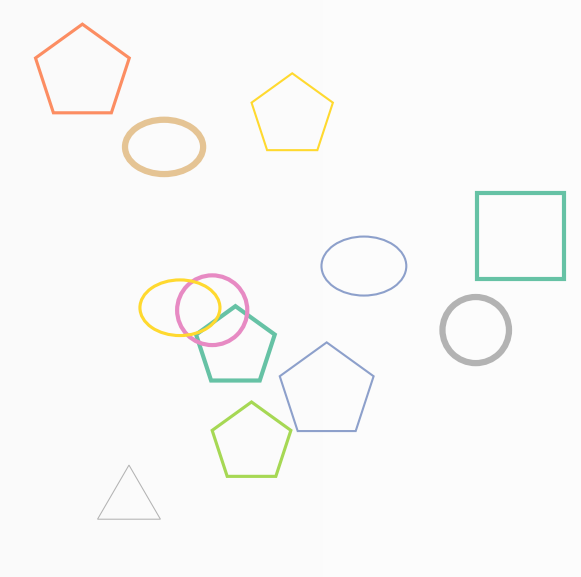[{"shape": "pentagon", "thickness": 2, "radius": 0.36, "center": [0.405, 0.398]}, {"shape": "square", "thickness": 2, "radius": 0.37, "center": [0.896, 0.59]}, {"shape": "pentagon", "thickness": 1.5, "radius": 0.42, "center": [0.142, 0.872]}, {"shape": "oval", "thickness": 1, "radius": 0.36, "center": [0.626, 0.538]}, {"shape": "pentagon", "thickness": 1, "radius": 0.42, "center": [0.562, 0.321]}, {"shape": "circle", "thickness": 2, "radius": 0.3, "center": [0.365, 0.462]}, {"shape": "pentagon", "thickness": 1.5, "radius": 0.36, "center": [0.433, 0.232]}, {"shape": "oval", "thickness": 1.5, "radius": 0.34, "center": [0.31, 0.466]}, {"shape": "pentagon", "thickness": 1, "radius": 0.37, "center": [0.503, 0.799]}, {"shape": "oval", "thickness": 3, "radius": 0.34, "center": [0.282, 0.745]}, {"shape": "triangle", "thickness": 0.5, "radius": 0.31, "center": [0.222, 0.131]}, {"shape": "circle", "thickness": 3, "radius": 0.29, "center": [0.818, 0.428]}]